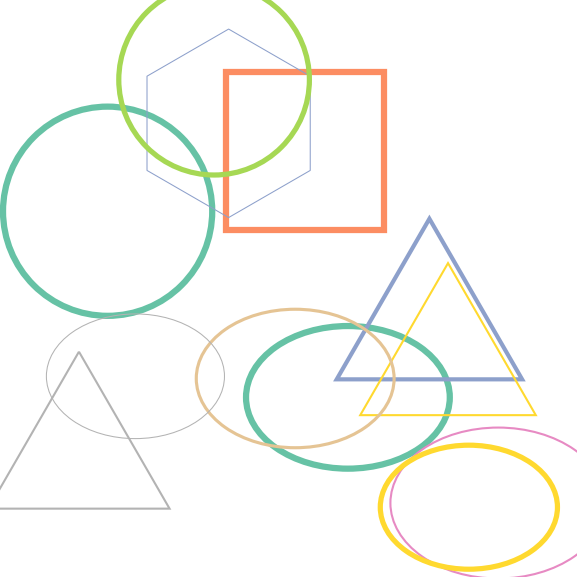[{"shape": "oval", "thickness": 3, "radius": 0.88, "center": [0.602, 0.311]}, {"shape": "circle", "thickness": 3, "radius": 0.91, "center": [0.186, 0.633]}, {"shape": "square", "thickness": 3, "radius": 0.68, "center": [0.528, 0.737]}, {"shape": "hexagon", "thickness": 0.5, "radius": 0.82, "center": [0.396, 0.786]}, {"shape": "triangle", "thickness": 2, "radius": 0.93, "center": [0.744, 0.435]}, {"shape": "oval", "thickness": 1, "radius": 0.93, "center": [0.863, 0.128]}, {"shape": "circle", "thickness": 2.5, "radius": 0.83, "center": [0.371, 0.861]}, {"shape": "triangle", "thickness": 1, "radius": 0.88, "center": [0.776, 0.368]}, {"shape": "oval", "thickness": 2.5, "radius": 0.77, "center": [0.812, 0.121]}, {"shape": "oval", "thickness": 1.5, "radius": 0.86, "center": [0.511, 0.344]}, {"shape": "triangle", "thickness": 1, "radius": 0.91, "center": [0.137, 0.209]}, {"shape": "oval", "thickness": 0.5, "radius": 0.77, "center": [0.235, 0.348]}]